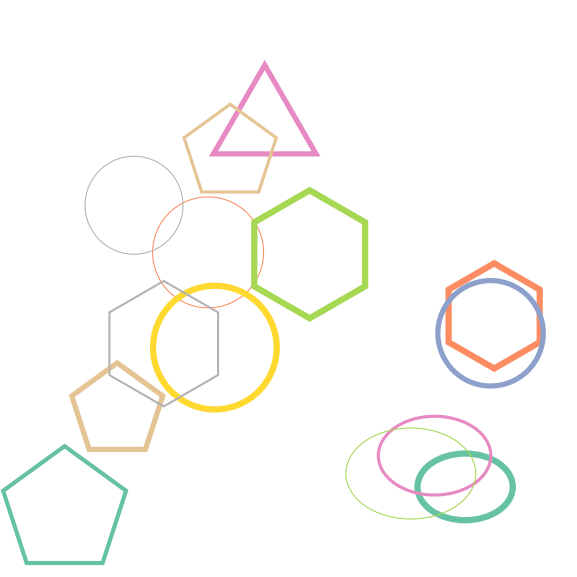[{"shape": "pentagon", "thickness": 2, "radius": 0.56, "center": [0.112, 0.115]}, {"shape": "oval", "thickness": 3, "radius": 0.41, "center": [0.805, 0.156]}, {"shape": "hexagon", "thickness": 3, "radius": 0.46, "center": [0.856, 0.452]}, {"shape": "circle", "thickness": 0.5, "radius": 0.48, "center": [0.36, 0.562]}, {"shape": "circle", "thickness": 2.5, "radius": 0.46, "center": [0.849, 0.422]}, {"shape": "oval", "thickness": 1.5, "radius": 0.49, "center": [0.752, 0.21]}, {"shape": "triangle", "thickness": 2.5, "radius": 0.51, "center": [0.458, 0.784]}, {"shape": "hexagon", "thickness": 3, "radius": 0.55, "center": [0.536, 0.559]}, {"shape": "oval", "thickness": 0.5, "radius": 0.56, "center": [0.711, 0.179]}, {"shape": "circle", "thickness": 3, "radius": 0.54, "center": [0.372, 0.397]}, {"shape": "pentagon", "thickness": 1.5, "radius": 0.42, "center": [0.399, 0.735]}, {"shape": "pentagon", "thickness": 2.5, "radius": 0.41, "center": [0.203, 0.288]}, {"shape": "hexagon", "thickness": 1, "radius": 0.54, "center": [0.284, 0.404]}, {"shape": "circle", "thickness": 0.5, "radius": 0.42, "center": [0.232, 0.644]}]